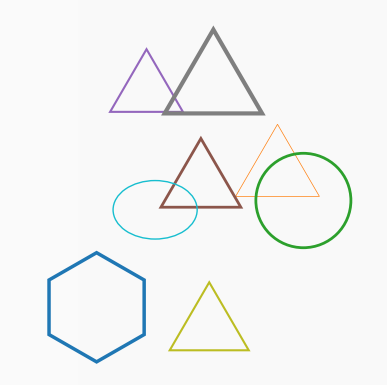[{"shape": "hexagon", "thickness": 2.5, "radius": 0.71, "center": [0.249, 0.202]}, {"shape": "triangle", "thickness": 0.5, "radius": 0.62, "center": [0.716, 0.552]}, {"shape": "circle", "thickness": 2, "radius": 0.61, "center": [0.783, 0.479]}, {"shape": "triangle", "thickness": 1.5, "radius": 0.54, "center": [0.378, 0.764]}, {"shape": "triangle", "thickness": 2, "radius": 0.6, "center": [0.518, 0.521]}, {"shape": "triangle", "thickness": 3, "radius": 0.73, "center": [0.551, 0.778]}, {"shape": "triangle", "thickness": 1.5, "radius": 0.59, "center": [0.54, 0.149]}, {"shape": "oval", "thickness": 1, "radius": 0.54, "center": [0.4, 0.455]}]